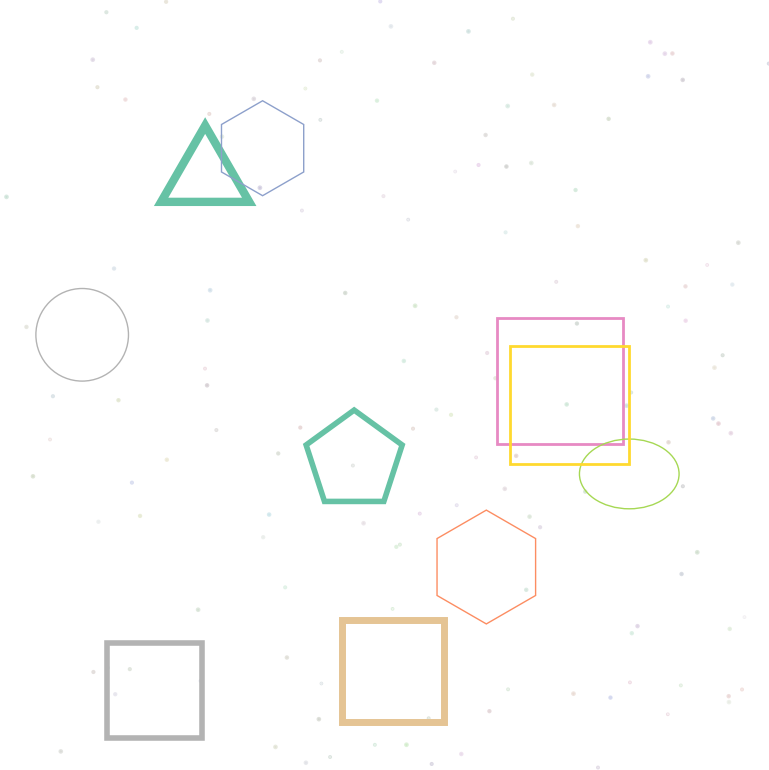[{"shape": "triangle", "thickness": 3, "radius": 0.33, "center": [0.266, 0.771]}, {"shape": "pentagon", "thickness": 2, "radius": 0.33, "center": [0.46, 0.402]}, {"shape": "hexagon", "thickness": 0.5, "radius": 0.37, "center": [0.632, 0.264]}, {"shape": "hexagon", "thickness": 0.5, "radius": 0.31, "center": [0.341, 0.807]}, {"shape": "square", "thickness": 1, "radius": 0.41, "center": [0.727, 0.505]}, {"shape": "oval", "thickness": 0.5, "radius": 0.32, "center": [0.817, 0.385]}, {"shape": "square", "thickness": 1, "radius": 0.38, "center": [0.739, 0.474]}, {"shape": "square", "thickness": 2.5, "radius": 0.33, "center": [0.51, 0.129]}, {"shape": "circle", "thickness": 0.5, "radius": 0.3, "center": [0.107, 0.565]}, {"shape": "square", "thickness": 2, "radius": 0.31, "center": [0.2, 0.103]}]